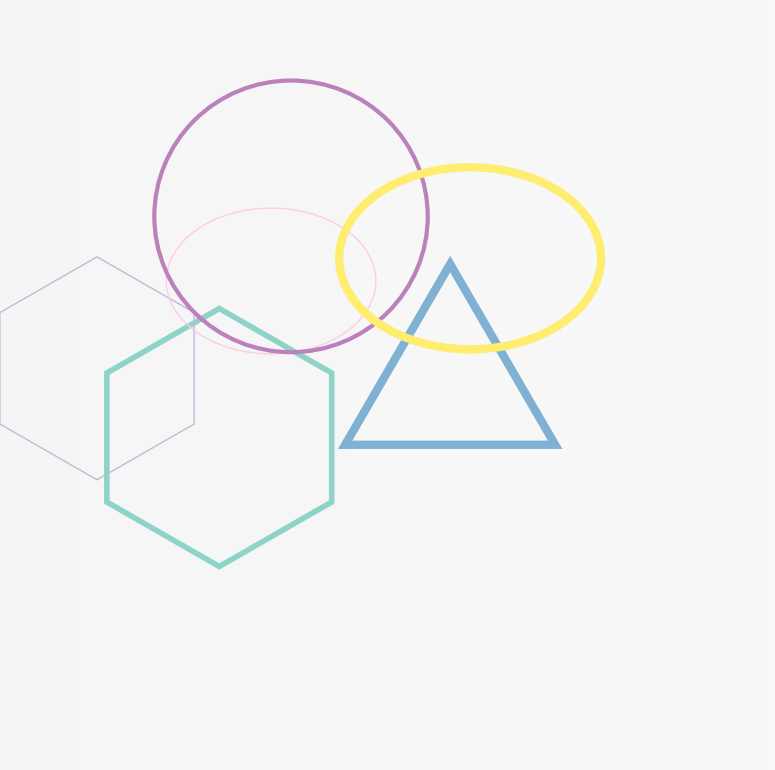[{"shape": "hexagon", "thickness": 2, "radius": 0.84, "center": [0.283, 0.432]}, {"shape": "hexagon", "thickness": 0.5, "radius": 0.72, "center": [0.125, 0.522]}, {"shape": "triangle", "thickness": 3, "radius": 0.78, "center": [0.581, 0.501]}, {"shape": "oval", "thickness": 0.5, "radius": 0.68, "center": [0.35, 0.635]}, {"shape": "circle", "thickness": 1.5, "radius": 0.88, "center": [0.376, 0.719]}, {"shape": "oval", "thickness": 3, "radius": 0.84, "center": [0.607, 0.665]}]